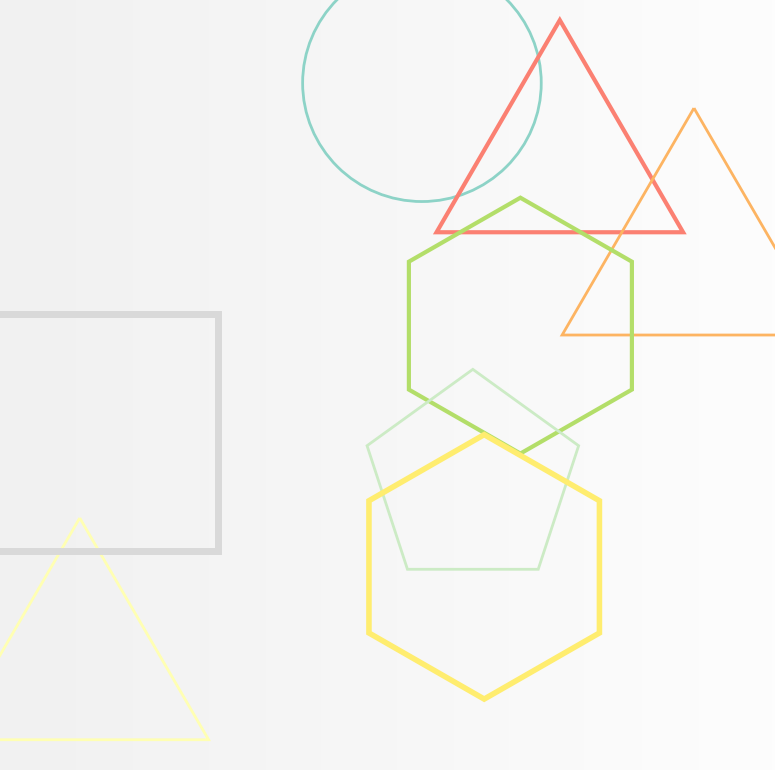[{"shape": "circle", "thickness": 1, "radius": 0.77, "center": [0.544, 0.892]}, {"shape": "triangle", "thickness": 1, "radius": 0.96, "center": [0.103, 0.135]}, {"shape": "triangle", "thickness": 1.5, "radius": 0.92, "center": [0.722, 0.79]}, {"shape": "triangle", "thickness": 1, "radius": 0.98, "center": [0.895, 0.663]}, {"shape": "hexagon", "thickness": 1.5, "radius": 0.83, "center": [0.671, 0.577]}, {"shape": "square", "thickness": 2.5, "radius": 0.77, "center": [0.127, 0.438]}, {"shape": "pentagon", "thickness": 1, "radius": 0.72, "center": [0.61, 0.377]}, {"shape": "hexagon", "thickness": 2, "radius": 0.86, "center": [0.625, 0.264]}]